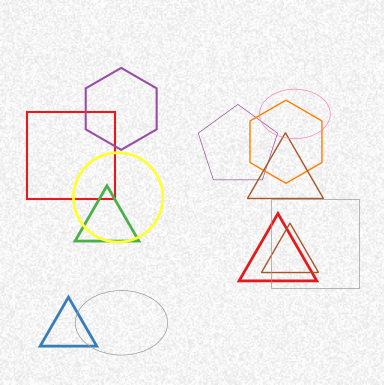[{"shape": "triangle", "thickness": 2, "radius": 0.58, "center": [0.722, 0.329]}, {"shape": "square", "thickness": 1.5, "radius": 0.57, "center": [0.184, 0.596]}, {"shape": "triangle", "thickness": 2, "radius": 0.42, "center": [0.178, 0.143]}, {"shape": "triangle", "thickness": 2, "radius": 0.48, "center": [0.278, 0.422]}, {"shape": "pentagon", "thickness": 0.5, "radius": 0.54, "center": [0.618, 0.621]}, {"shape": "hexagon", "thickness": 1.5, "radius": 0.53, "center": [0.315, 0.717]}, {"shape": "hexagon", "thickness": 1, "radius": 0.54, "center": [0.743, 0.632]}, {"shape": "circle", "thickness": 2, "radius": 0.58, "center": [0.307, 0.487]}, {"shape": "triangle", "thickness": 1, "radius": 0.43, "center": [0.753, 0.335]}, {"shape": "triangle", "thickness": 1, "radius": 0.57, "center": [0.741, 0.541]}, {"shape": "oval", "thickness": 0.5, "radius": 0.46, "center": [0.766, 0.704]}, {"shape": "oval", "thickness": 0.5, "radius": 0.6, "center": [0.315, 0.162]}, {"shape": "square", "thickness": 0.5, "radius": 0.57, "center": [0.818, 0.367]}]